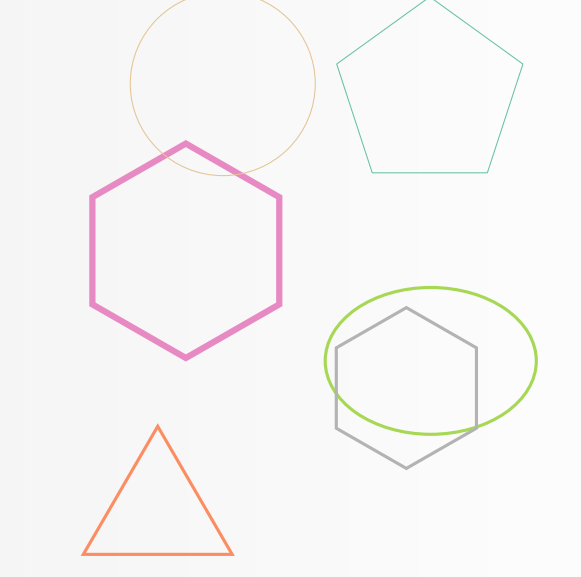[{"shape": "pentagon", "thickness": 0.5, "radius": 0.84, "center": [0.739, 0.836]}, {"shape": "triangle", "thickness": 1.5, "radius": 0.74, "center": [0.271, 0.113]}, {"shape": "hexagon", "thickness": 3, "radius": 0.93, "center": [0.32, 0.565]}, {"shape": "oval", "thickness": 1.5, "radius": 0.91, "center": [0.741, 0.374]}, {"shape": "circle", "thickness": 0.5, "radius": 0.8, "center": [0.383, 0.854]}, {"shape": "hexagon", "thickness": 1.5, "radius": 0.7, "center": [0.699, 0.327]}]